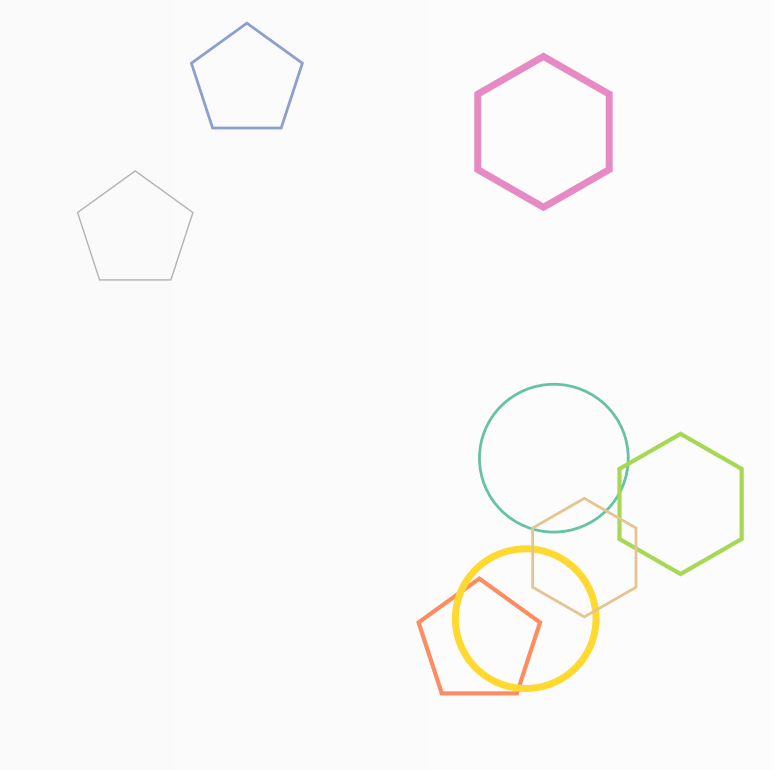[{"shape": "circle", "thickness": 1, "radius": 0.48, "center": [0.715, 0.405]}, {"shape": "pentagon", "thickness": 1.5, "radius": 0.41, "center": [0.618, 0.166]}, {"shape": "pentagon", "thickness": 1, "radius": 0.38, "center": [0.319, 0.895]}, {"shape": "hexagon", "thickness": 2.5, "radius": 0.49, "center": [0.701, 0.829]}, {"shape": "hexagon", "thickness": 1.5, "radius": 0.46, "center": [0.878, 0.346]}, {"shape": "circle", "thickness": 2.5, "radius": 0.45, "center": [0.678, 0.197]}, {"shape": "hexagon", "thickness": 1, "radius": 0.38, "center": [0.754, 0.276]}, {"shape": "pentagon", "thickness": 0.5, "radius": 0.39, "center": [0.175, 0.7]}]